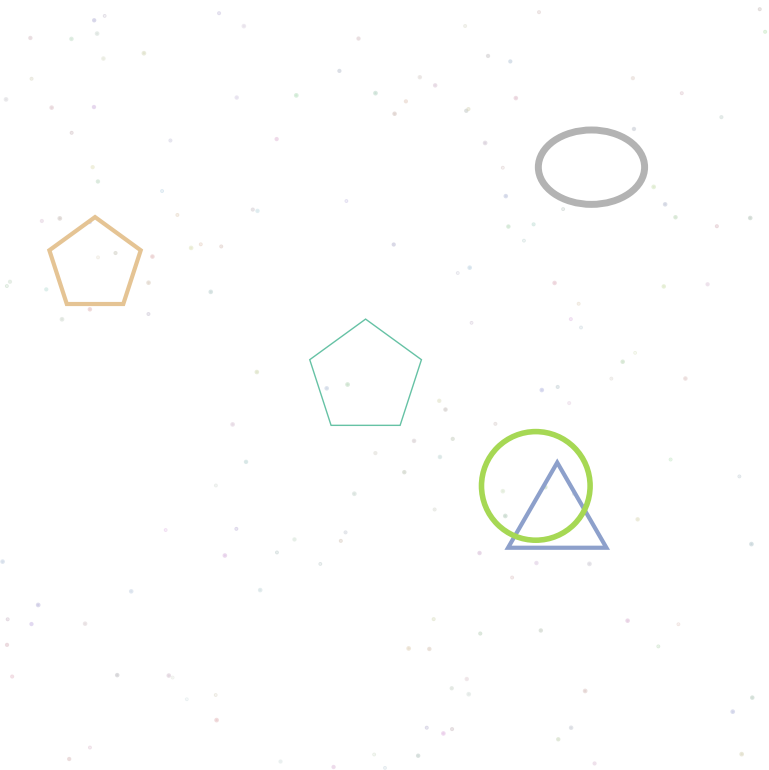[{"shape": "pentagon", "thickness": 0.5, "radius": 0.38, "center": [0.475, 0.509]}, {"shape": "triangle", "thickness": 1.5, "radius": 0.37, "center": [0.724, 0.326]}, {"shape": "circle", "thickness": 2, "radius": 0.35, "center": [0.696, 0.369]}, {"shape": "pentagon", "thickness": 1.5, "radius": 0.31, "center": [0.123, 0.656]}, {"shape": "oval", "thickness": 2.5, "radius": 0.35, "center": [0.768, 0.783]}]